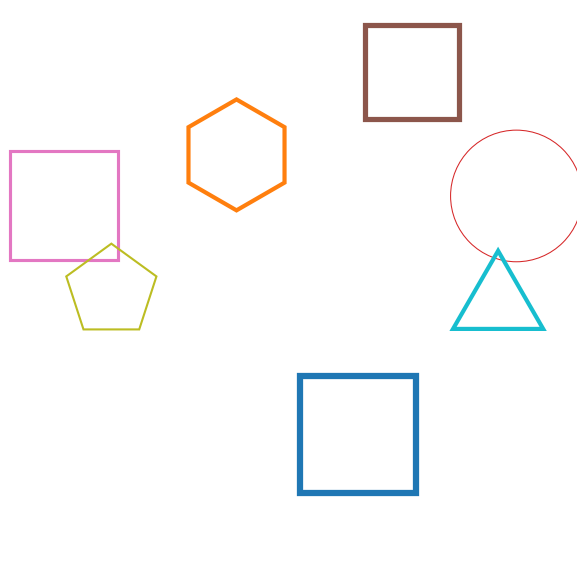[{"shape": "square", "thickness": 3, "radius": 0.5, "center": [0.62, 0.247]}, {"shape": "hexagon", "thickness": 2, "radius": 0.48, "center": [0.41, 0.731]}, {"shape": "circle", "thickness": 0.5, "radius": 0.57, "center": [0.894, 0.66]}, {"shape": "square", "thickness": 2.5, "radius": 0.41, "center": [0.714, 0.875]}, {"shape": "square", "thickness": 1.5, "radius": 0.47, "center": [0.111, 0.643]}, {"shape": "pentagon", "thickness": 1, "radius": 0.41, "center": [0.193, 0.495]}, {"shape": "triangle", "thickness": 2, "radius": 0.45, "center": [0.863, 0.475]}]